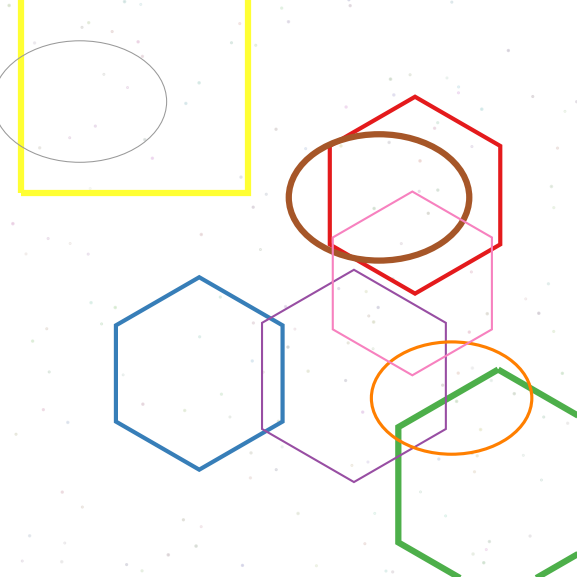[{"shape": "hexagon", "thickness": 2, "radius": 0.85, "center": [0.719, 0.661]}, {"shape": "hexagon", "thickness": 2, "radius": 0.83, "center": [0.345, 0.352]}, {"shape": "hexagon", "thickness": 3, "radius": 1.0, "center": [0.863, 0.16]}, {"shape": "hexagon", "thickness": 1, "radius": 0.92, "center": [0.613, 0.348]}, {"shape": "oval", "thickness": 1.5, "radius": 0.69, "center": [0.782, 0.31]}, {"shape": "square", "thickness": 3, "radius": 0.98, "center": [0.232, 0.862]}, {"shape": "oval", "thickness": 3, "radius": 0.78, "center": [0.656, 0.657]}, {"shape": "hexagon", "thickness": 1, "radius": 0.8, "center": [0.714, 0.508]}, {"shape": "oval", "thickness": 0.5, "radius": 0.75, "center": [0.138, 0.823]}]